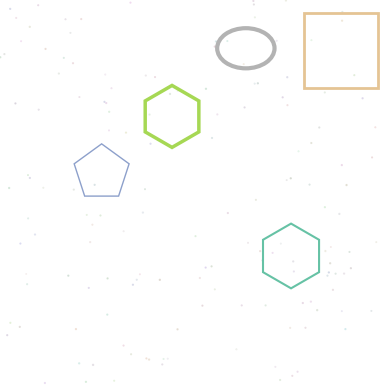[{"shape": "hexagon", "thickness": 1.5, "radius": 0.42, "center": [0.756, 0.335]}, {"shape": "pentagon", "thickness": 1, "radius": 0.37, "center": [0.264, 0.551]}, {"shape": "hexagon", "thickness": 2.5, "radius": 0.4, "center": [0.447, 0.698]}, {"shape": "square", "thickness": 2, "radius": 0.48, "center": [0.885, 0.868]}, {"shape": "oval", "thickness": 3, "radius": 0.37, "center": [0.639, 0.875]}]